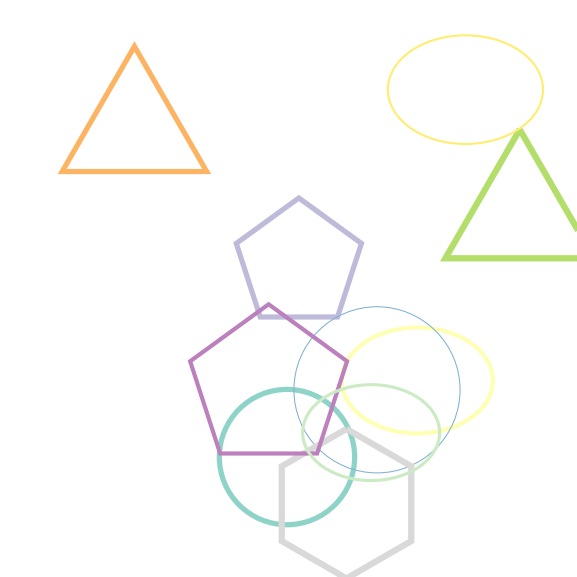[{"shape": "circle", "thickness": 2.5, "radius": 0.59, "center": [0.497, 0.208]}, {"shape": "oval", "thickness": 2, "radius": 0.65, "center": [0.723, 0.34]}, {"shape": "pentagon", "thickness": 2.5, "radius": 0.57, "center": [0.518, 0.542]}, {"shape": "circle", "thickness": 0.5, "radius": 0.72, "center": [0.653, 0.324]}, {"shape": "triangle", "thickness": 2.5, "radius": 0.72, "center": [0.233, 0.774]}, {"shape": "triangle", "thickness": 3, "radius": 0.74, "center": [0.9, 0.626]}, {"shape": "hexagon", "thickness": 3, "radius": 0.65, "center": [0.6, 0.127]}, {"shape": "pentagon", "thickness": 2, "radius": 0.71, "center": [0.465, 0.329]}, {"shape": "oval", "thickness": 1.5, "radius": 0.59, "center": [0.643, 0.25]}, {"shape": "oval", "thickness": 1, "radius": 0.67, "center": [0.806, 0.844]}]